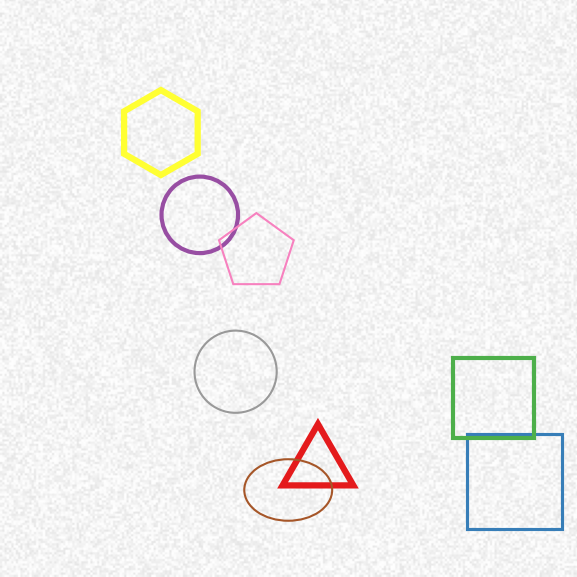[{"shape": "triangle", "thickness": 3, "radius": 0.35, "center": [0.551, 0.194]}, {"shape": "square", "thickness": 1.5, "radius": 0.41, "center": [0.891, 0.165]}, {"shape": "square", "thickness": 2, "radius": 0.35, "center": [0.855, 0.31]}, {"shape": "circle", "thickness": 2, "radius": 0.33, "center": [0.346, 0.627]}, {"shape": "hexagon", "thickness": 3, "radius": 0.37, "center": [0.279, 0.77]}, {"shape": "oval", "thickness": 1, "radius": 0.38, "center": [0.499, 0.151]}, {"shape": "pentagon", "thickness": 1, "radius": 0.34, "center": [0.444, 0.562]}, {"shape": "circle", "thickness": 1, "radius": 0.36, "center": [0.408, 0.355]}]